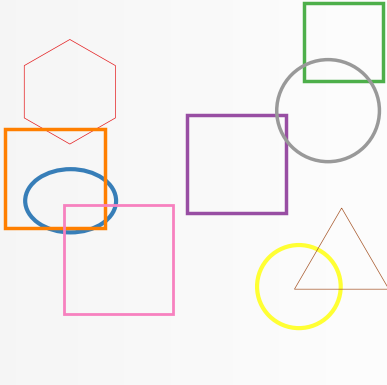[{"shape": "hexagon", "thickness": 0.5, "radius": 0.68, "center": [0.18, 0.762]}, {"shape": "oval", "thickness": 3, "radius": 0.59, "center": [0.182, 0.478]}, {"shape": "square", "thickness": 2.5, "radius": 0.51, "center": [0.885, 0.89]}, {"shape": "square", "thickness": 2.5, "radius": 0.64, "center": [0.61, 0.574]}, {"shape": "square", "thickness": 2.5, "radius": 0.64, "center": [0.142, 0.536]}, {"shape": "circle", "thickness": 3, "radius": 0.54, "center": [0.771, 0.256]}, {"shape": "triangle", "thickness": 0.5, "radius": 0.7, "center": [0.882, 0.319]}, {"shape": "square", "thickness": 2, "radius": 0.71, "center": [0.305, 0.325]}, {"shape": "circle", "thickness": 2.5, "radius": 0.66, "center": [0.847, 0.713]}]